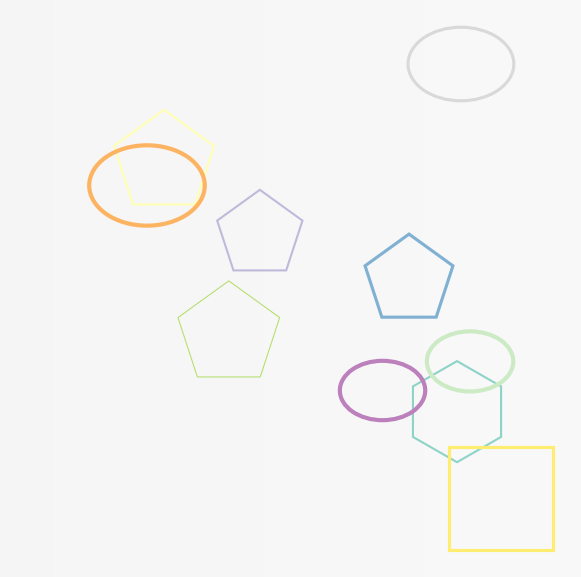[{"shape": "hexagon", "thickness": 1, "radius": 0.44, "center": [0.786, 0.286]}, {"shape": "pentagon", "thickness": 1, "radius": 0.45, "center": [0.282, 0.718]}, {"shape": "pentagon", "thickness": 1, "radius": 0.39, "center": [0.447, 0.593]}, {"shape": "pentagon", "thickness": 1.5, "radius": 0.4, "center": [0.704, 0.514]}, {"shape": "oval", "thickness": 2, "radius": 0.5, "center": [0.253, 0.678]}, {"shape": "pentagon", "thickness": 0.5, "radius": 0.46, "center": [0.394, 0.421]}, {"shape": "oval", "thickness": 1.5, "radius": 0.46, "center": [0.793, 0.888]}, {"shape": "oval", "thickness": 2, "radius": 0.37, "center": [0.658, 0.323]}, {"shape": "oval", "thickness": 2, "radius": 0.37, "center": [0.809, 0.373]}, {"shape": "square", "thickness": 1.5, "radius": 0.45, "center": [0.862, 0.136]}]